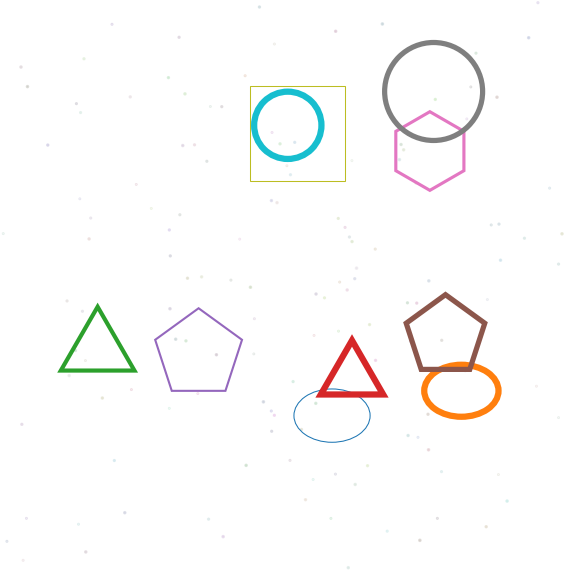[{"shape": "oval", "thickness": 0.5, "radius": 0.33, "center": [0.575, 0.279]}, {"shape": "oval", "thickness": 3, "radius": 0.32, "center": [0.799, 0.323]}, {"shape": "triangle", "thickness": 2, "radius": 0.37, "center": [0.169, 0.394]}, {"shape": "triangle", "thickness": 3, "radius": 0.31, "center": [0.61, 0.347]}, {"shape": "pentagon", "thickness": 1, "radius": 0.4, "center": [0.344, 0.386]}, {"shape": "pentagon", "thickness": 2.5, "radius": 0.36, "center": [0.771, 0.417]}, {"shape": "hexagon", "thickness": 1.5, "radius": 0.34, "center": [0.744, 0.738]}, {"shape": "circle", "thickness": 2.5, "radius": 0.42, "center": [0.751, 0.841]}, {"shape": "square", "thickness": 0.5, "radius": 0.41, "center": [0.515, 0.768]}, {"shape": "circle", "thickness": 3, "radius": 0.29, "center": [0.498, 0.782]}]